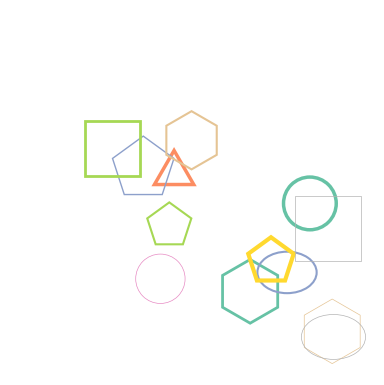[{"shape": "circle", "thickness": 2.5, "radius": 0.34, "center": [0.805, 0.472]}, {"shape": "hexagon", "thickness": 2, "radius": 0.41, "center": [0.65, 0.243]}, {"shape": "triangle", "thickness": 2.5, "radius": 0.29, "center": [0.452, 0.55]}, {"shape": "oval", "thickness": 1.5, "radius": 0.38, "center": [0.746, 0.292]}, {"shape": "pentagon", "thickness": 1, "radius": 0.42, "center": [0.372, 0.563]}, {"shape": "circle", "thickness": 0.5, "radius": 0.32, "center": [0.417, 0.276]}, {"shape": "pentagon", "thickness": 1.5, "radius": 0.3, "center": [0.44, 0.414]}, {"shape": "square", "thickness": 2, "radius": 0.36, "center": [0.292, 0.615]}, {"shape": "pentagon", "thickness": 3, "radius": 0.31, "center": [0.704, 0.322]}, {"shape": "hexagon", "thickness": 1.5, "radius": 0.38, "center": [0.498, 0.636]}, {"shape": "hexagon", "thickness": 0.5, "radius": 0.42, "center": [0.863, 0.139]}, {"shape": "oval", "thickness": 0.5, "radius": 0.42, "center": [0.866, 0.125]}, {"shape": "square", "thickness": 0.5, "radius": 0.43, "center": [0.851, 0.406]}]